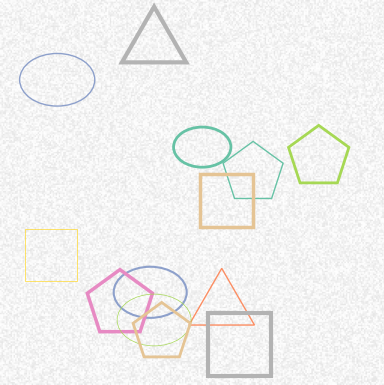[{"shape": "oval", "thickness": 2, "radius": 0.37, "center": [0.525, 0.618]}, {"shape": "pentagon", "thickness": 1, "radius": 0.41, "center": [0.657, 0.551]}, {"shape": "triangle", "thickness": 1, "radius": 0.49, "center": [0.576, 0.205]}, {"shape": "oval", "thickness": 1.5, "radius": 0.47, "center": [0.39, 0.241]}, {"shape": "oval", "thickness": 1, "radius": 0.49, "center": [0.149, 0.793]}, {"shape": "pentagon", "thickness": 2.5, "radius": 0.45, "center": [0.312, 0.211]}, {"shape": "pentagon", "thickness": 2, "radius": 0.41, "center": [0.828, 0.592]}, {"shape": "oval", "thickness": 0.5, "radius": 0.48, "center": [0.4, 0.169]}, {"shape": "square", "thickness": 0.5, "radius": 0.34, "center": [0.133, 0.338]}, {"shape": "square", "thickness": 2.5, "radius": 0.34, "center": [0.588, 0.48]}, {"shape": "pentagon", "thickness": 2, "radius": 0.39, "center": [0.42, 0.136]}, {"shape": "square", "thickness": 3, "radius": 0.41, "center": [0.622, 0.105]}, {"shape": "triangle", "thickness": 3, "radius": 0.48, "center": [0.4, 0.886]}]